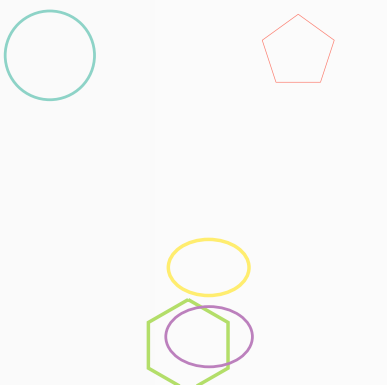[{"shape": "circle", "thickness": 2, "radius": 0.58, "center": [0.129, 0.856]}, {"shape": "pentagon", "thickness": 0.5, "radius": 0.49, "center": [0.77, 0.865]}, {"shape": "hexagon", "thickness": 2.5, "radius": 0.59, "center": [0.486, 0.103]}, {"shape": "oval", "thickness": 2, "radius": 0.56, "center": [0.54, 0.125]}, {"shape": "oval", "thickness": 2.5, "radius": 0.52, "center": [0.539, 0.305]}]